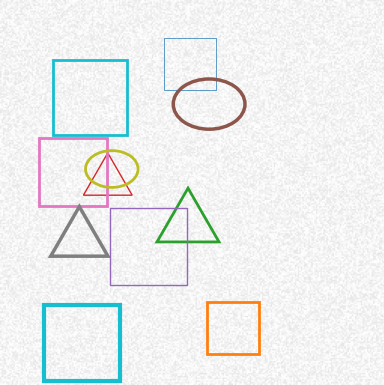[{"shape": "square", "thickness": 0.5, "radius": 0.34, "center": [0.493, 0.833]}, {"shape": "square", "thickness": 2, "radius": 0.34, "center": [0.606, 0.148]}, {"shape": "triangle", "thickness": 2, "radius": 0.47, "center": [0.488, 0.418]}, {"shape": "triangle", "thickness": 1, "radius": 0.37, "center": [0.28, 0.53]}, {"shape": "square", "thickness": 1, "radius": 0.5, "center": [0.386, 0.36]}, {"shape": "oval", "thickness": 2.5, "radius": 0.47, "center": [0.543, 0.73]}, {"shape": "square", "thickness": 2, "radius": 0.44, "center": [0.189, 0.554]}, {"shape": "triangle", "thickness": 2.5, "radius": 0.43, "center": [0.206, 0.378]}, {"shape": "oval", "thickness": 2, "radius": 0.34, "center": [0.29, 0.561]}, {"shape": "square", "thickness": 3, "radius": 0.49, "center": [0.213, 0.109]}, {"shape": "square", "thickness": 2, "radius": 0.48, "center": [0.234, 0.747]}]